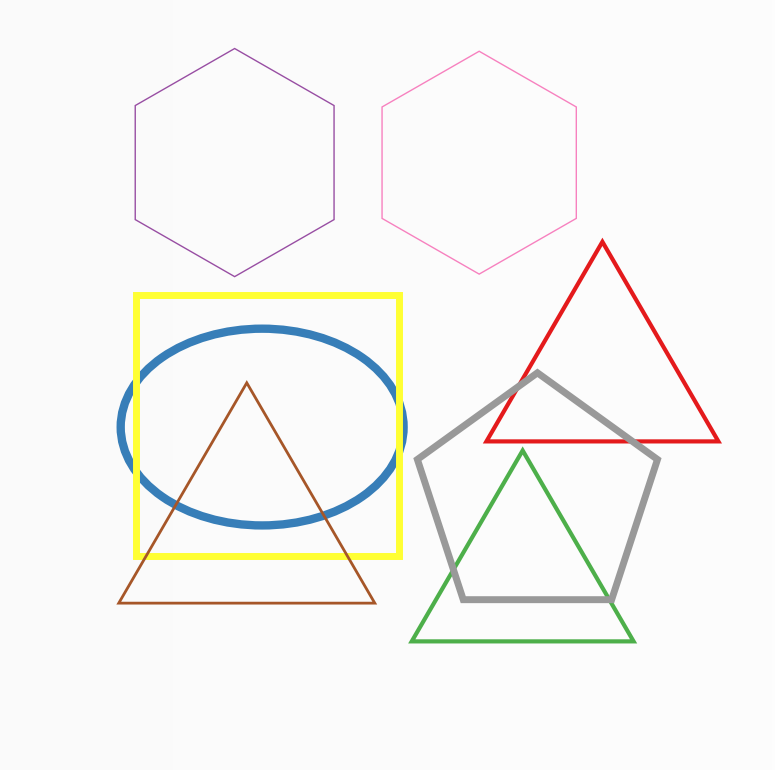[{"shape": "triangle", "thickness": 1.5, "radius": 0.86, "center": [0.777, 0.513]}, {"shape": "oval", "thickness": 3, "radius": 0.91, "center": [0.338, 0.445]}, {"shape": "triangle", "thickness": 1.5, "radius": 0.83, "center": [0.674, 0.25]}, {"shape": "hexagon", "thickness": 0.5, "radius": 0.74, "center": [0.303, 0.789]}, {"shape": "square", "thickness": 2.5, "radius": 0.85, "center": [0.346, 0.447]}, {"shape": "triangle", "thickness": 1, "radius": 0.95, "center": [0.318, 0.312]}, {"shape": "hexagon", "thickness": 0.5, "radius": 0.72, "center": [0.618, 0.789]}, {"shape": "pentagon", "thickness": 2.5, "radius": 0.81, "center": [0.693, 0.353]}]